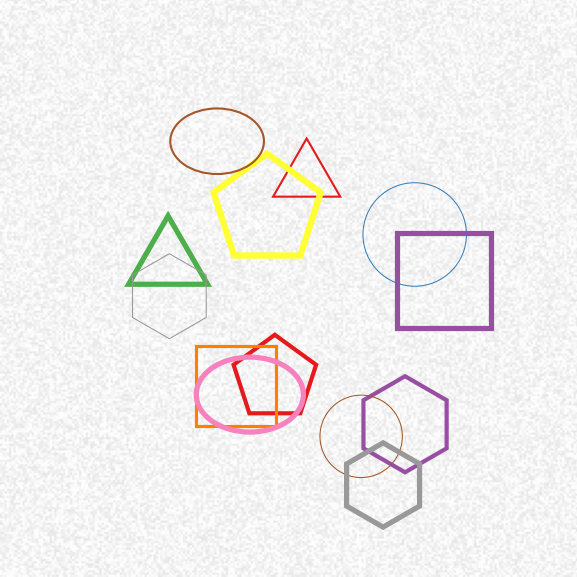[{"shape": "triangle", "thickness": 1, "radius": 0.34, "center": [0.531, 0.692]}, {"shape": "pentagon", "thickness": 2, "radius": 0.38, "center": [0.476, 0.344]}, {"shape": "circle", "thickness": 0.5, "radius": 0.45, "center": [0.718, 0.593]}, {"shape": "triangle", "thickness": 2.5, "radius": 0.39, "center": [0.291, 0.546]}, {"shape": "square", "thickness": 2.5, "radius": 0.41, "center": [0.769, 0.513]}, {"shape": "hexagon", "thickness": 2, "radius": 0.42, "center": [0.701, 0.264]}, {"shape": "square", "thickness": 1.5, "radius": 0.34, "center": [0.409, 0.33]}, {"shape": "pentagon", "thickness": 3, "radius": 0.49, "center": [0.463, 0.636]}, {"shape": "circle", "thickness": 0.5, "radius": 0.36, "center": [0.625, 0.244]}, {"shape": "oval", "thickness": 1, "radius": 0.41, "center": [0.376, 0.755]}, {"shape": "oval", "thickness": 2.5, "radius": 0.46, "center": [0.433, 0.316]}, {"shape": "hexagon", "thickness": 2.5, "radius": 0.36, "center": [0.663, 0.159]}, {"shape": "hexagon", "thickness": 0.5, "radius": 0.37, "center": [0.293, 0.486]}]